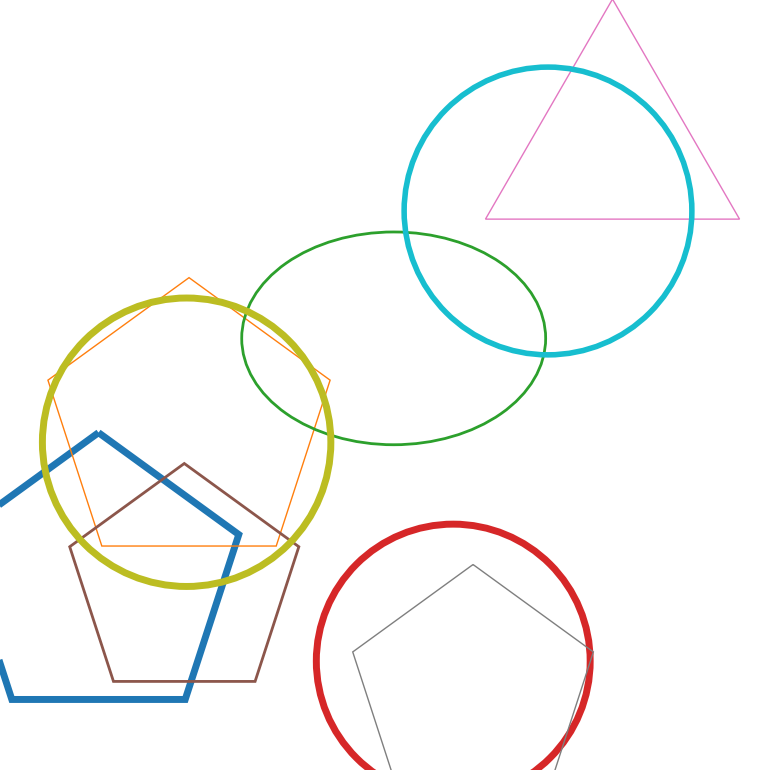[{"shape": "pentagon", "thickness": 2.5, "radius": 0.96, "center": [0.128, 0.247]}, {"shape": "pentagon", "thickness": 0.5, "radius": 0.96, "center": [0.245, 0.447]}, {"shape": "oval", "thickness": 1, "radius": 0.99, "center": [0.511, 0.561]}, {"shape": "circle", "thickness": 2.5, "radius": 0.89, "center": [0.589, 0.141]}, {"shape": "pentagon", "thickness": 1, "radius": 0.78, "center": [0.239, 0.242]}, {"shape": "triangle", "thickness": 0.5, "radius": 0.95, "center": [0.795, 0.811]}, {"shape": "pentagon", "thickness": 0.5, "radius": 0.82, "center": [0.614, 0.103]}, {"shape": "circle", "thickness": 2.5, "radius": 0.94, "center": [0.242, 0.426]}, {"shape": "circle", "thickness": 2, "radius": 0.93, "center": [0.712, 0.726]}]